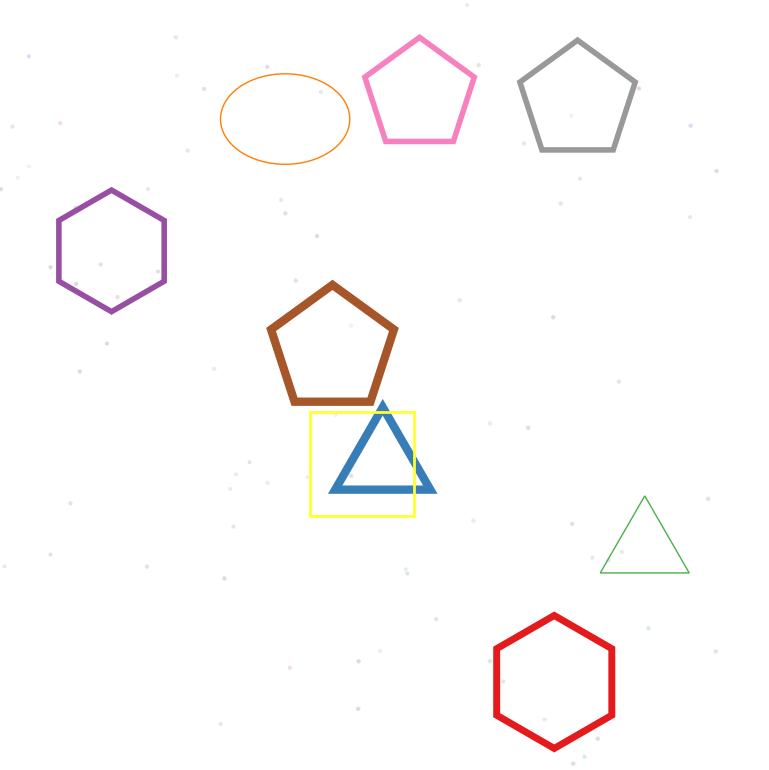[{"shape": "hexagon", "thickness": 2.5, "radius": 0.43, "center": [0.72, 0.114]}, {"shape": "triangle", "thickness": 3, "radius": 0.36, "center": [0.497, 0.4]}, {"shape": "triangle", "thickness": 0.5, "radius": 0.33, "center": [0.837, 0.289]}, {"shape": "hexagon", "thickness": 2, "radius": 0.39, "center": [0.145, 0.674]}, {"shape": "oval", "thickness": 0.5, "radius": 0.42, "center": [0.37, 0.845]}, {"shape": "square", "thickness": 1, "radius": 0.34, "center": [0.47, 0.398]}, {"shape": "pentagon", "thickness": 3, "radius": 0.42, "center": [0.432, 0.546]}, {"shape": "pentagon", "thickness": 2, "radius": 0.37, "center": [0.545, 0.877]}, {"shape": "pentagon", "thickness": 2, "radius": 0.39, "center": [0.75, 0.869]}]